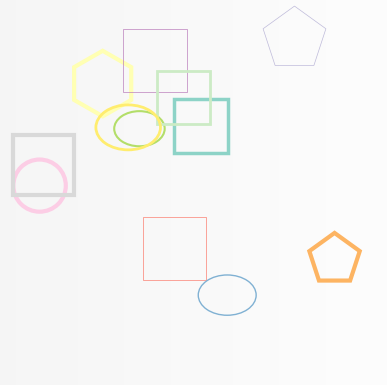[{"shape": "square", "thickness": 2.5, "radius": 0.35, "center": [0.519, 0.672]}, {"shape": "hexagon", "thickness": 3, "radius": 0.43, "center": [0.265, 0.783]}, {"shape": "pentagon", "thickness": 0.5, "radius": 0.43, "center": [0.76, 0.899]}, {"shape": "square", "thickness": 0.5, "radius": 0.41, "center": [0.45, 0.355]}, {"shape": "oval", "thickness": 1, "radius": 0.37, "center": [0.586, 0.233]}, {"shape": "pentagon", "thickness": 3, "radius": 0.34, "center": [0.863, 0.327]}, {"shape": "oval", "thickness": 1.5, "radius": 0.33, "center": [0.36, 0.666]}, {"shape": "circle", "thickness": 3, "radius": 0.34, "center": [0.102, 0.518]}, {"shape": "square", "thickness": 3, "radius": 0.39, "center": [0.113, 0.571]}, {"shape": "square", "thickness": 0.5, "radius": 0.41, "center": [0.401, 0.843]}, {"shape": "square", "thickness": 2, "radius": 0.34, "center": [0.474, 0.748]}, {"shape": "oval", "thickness": 2, "radius": 0.42, "center": [0.331, 0.669]}]